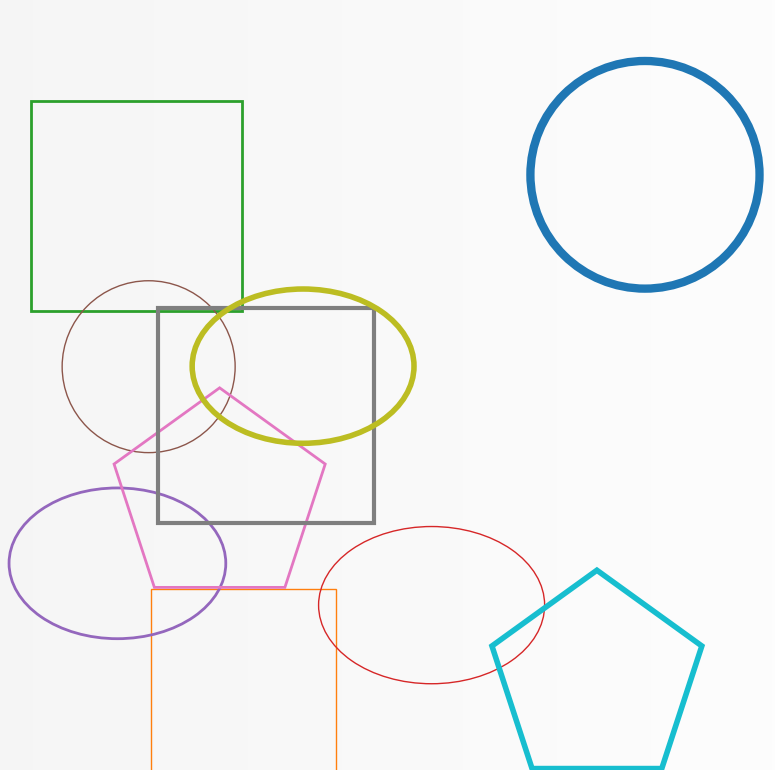[{"shape": "circle", "thickness": 3, "radius": 0.74, "center": [0.832, 0.773]}, {"shape": "square", "thickness": 0.5, "radius": 0.6, "center": [0.314, 0.116]}, {"shape": "square", "thickness": 1, "radius": 0.68, "center": [0.177, 0.733]}, {"shape": "oval", "thickness": 0.5, "radius": 0.73, "center": [0.557, 0.214]}, {"shape": "oval", "thickness": 1, "radius": 0.7, "center": [0.152, 0.268]}, {"shape": "circle", "thickness": 0.5, "radius": 0.56, "center": [0.192, 0.524]}, {"shape": "pentagon", "thickness": 1, "radius": 0.72, "center": [0.283, 0.353]}, {"shape": "square", "thickness": 1.5, "radius": 0.7, "center": [0.343, 0.46]}, {"shape": "oval", "thickness": 2, "radius": 0.72, "center": [0.391, 0.524]}, {"shape": "pentagon", "thickness": 2, "radius": 0.71, "center": [0.77, 0.117]}]